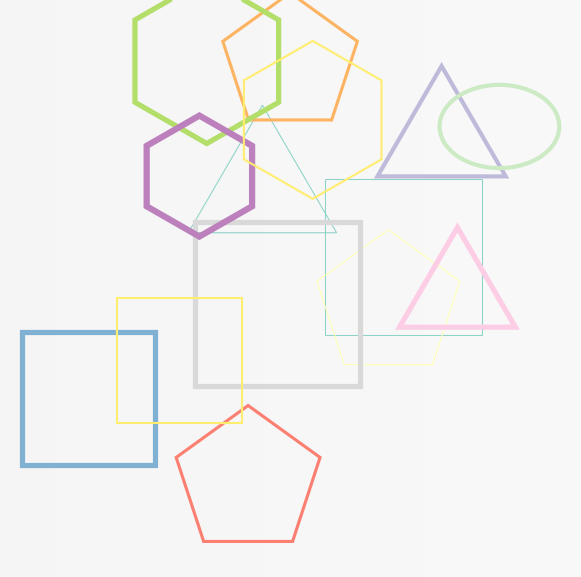[{"shape": "triangle", "thickness": 0.5, "radius": 0.74, "center": [0.452, 0.67]}, {"shape": "square", "thickness": 0.5, "radius": 0.68, "center": [0.694, 0.554]}, {"shape": "pentagon", "thickness": 0.5, "radius": 0.65, "center": [0.668, 0.472]}, {"shape": "triangle", "thickness": 2, "radius": 0.64, "center": [0.76, 0.757]}, {"shape": "pentagon", "thickness": 1.5, "radius": 0.65, "center": [0.427, 0.167]}, {"shape": "square", "thickness": 2.5, "radius": 0.57, "center": [0.153, 0.309]}, {"shape": "pentagon", "thickness": 1.5, "radius": 0.61, "center": [0.499, 0.89]}, {"shape": "hexagon", "thickness": 2.5, "radius": 0.71, "center": [0.356, 0.893]}, {"shape": "triangle", "thickness": 2.5, "radius": 0.58, "center": [0.787, 0.49]}, {"shape": "square", "thickness": 2.5, "radius": 0.71, "center": [0.477, 0.473]}, {"shape": "hexagon", "thickness": 3, "radius": 0.52, "center": [0.343, 0.694]}, {"shape": "oval", "thickness": 2, "radius": 0.51, "center": [0.859, 0.78]}, {"shape": "square", "thickness": 1, "radius": 0.54, "center": [0.309, 0.375]}, {"shape": "hexagon", "thickness": 1, "radius": 0.68, "center": [0.538, 0.792]}]